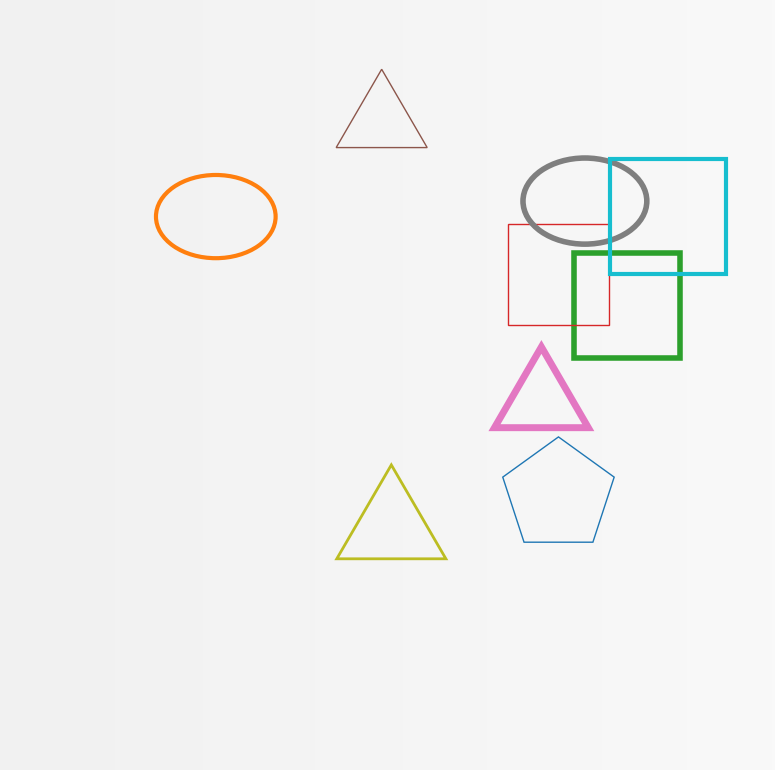[{"shape": "pentagon", "thickness": 0.5, "radius": 0.38, "center": [0.721, 0.357]}, {"shape": "oval", "thickness": 1.5, "radius": 0.39, "center": [0.278, 0.719]}, {"shape": "square", "thickness": 2, "radius": 0.34, "center": [0.809, 0.603]}, {"shape": "square", "thickness": 0.5, "radius": 0.33, "center": [0.721, 0.643]}, {"shape": "triangle", "thickness": 0.5, "radius": 0.34, "center": [0.492, 0.842]}, {"shape": "triangle", "thickness": 2.5, "radius": 0.35, "center": [0.699, 0.48]}, {"shape": "oval", "thickness": 2, "radius": 0.4, "center": [0.755, 0.739]}, {"shape": "triangle", "thickness": 1, "radius": 0.41, "center": [0.505, 0.315]}, {"shape": "square", "thickness": 1.5, "radius": 0.37, "center": [0.862, 0.719]}]